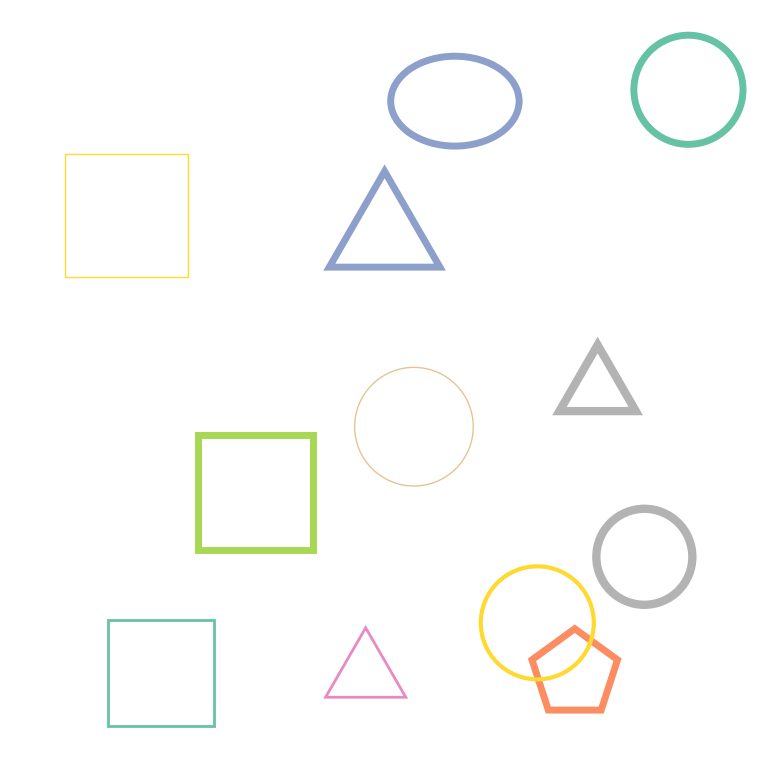[{"shape": "square", "thickness": 1, "radius": 0.34, "center": [0.209, 0.126]}, {"shape": "circle", "thickness": 2.5, "radius": 0.35, "center": [0.894, 0.883]}, {"shape": "pentagon", "thickness": 2.5, "radius": 0.29, "center": [0.746, 0.125]}, {"shape": "oval", "thickness": 2.5, "radius": 0.42, "center": [0.591, 0.869]}, {"shape": "triangle", "thickness": 2.5, "radius": 0.41, "center": [0.499, 0.695]}, {"shape": "triangle", "thickness": 1, "radius": 0.3, "center": [0.475, 0.125]}, {"shape": "square", "thickness": 2.5, "radius": 0.37, "center": [0.332, 0.36]}, {"shape": "square", "thickness": 0.5, "radius": 0.4, "center": [0.164, 0.72]}, {"shape": "circle", "thickness": 1.5, "radius": 0.37, "center": [0.698, 0.191]}, {"shape": "circle", "thickness": 0.5, "radius": 0.39, "center": [0.538, 0.446]}, {"shape": "triangle", "thickness": 3, "radius": 0.29, "center": [0.776, 0.495]}, {"shape": "circle", "thickness": 3, "radius": 0.31, "center": [0.837, 0.277]}]